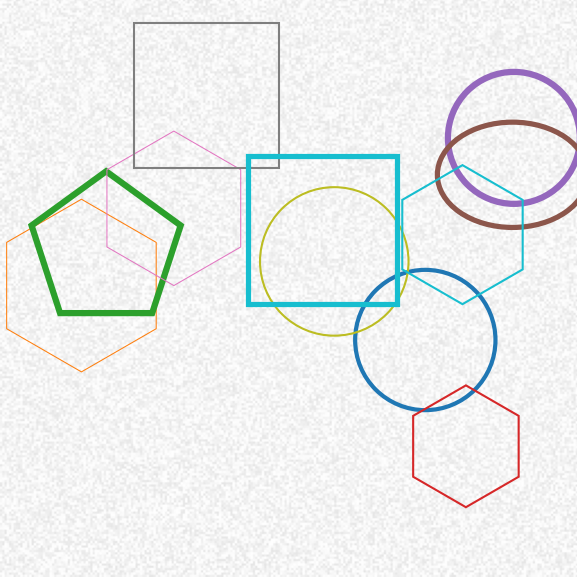[{"shape": "circle", "thickness": 2, "radius": 0.61, "center": [0.736, 0.41]}, {"shape": "hexagon", "thickness": 0.5, "radius": 0.75, "center": [0.141, 0.505]}, {"shape": "pentagon", "thickness": 3, "radius": 0.68, "center": [0.184, 0.567]}, {"shape": "hexagon", "thickness": 1, "radius": 0.53, "center": [0.807, 0.226]}, {"shape": "circle", "thickness": 3, "radius": 0.57, "center": [0.89, 0.76]}, {"shape": "oval", "thickness": 2.5, "radius": 0.65, "center": [0.888, 0.696]}, {"shape": "hexagon", "thickness": 0.5, "radius": 0.67, "center": [0.301, 0.638]}, {"shape": "square", "thickness": 1, "radius": 0.63, "center": [0.358, 0.833]}, {"shape": "circle", "thickness": 1, "radius": 0.64, "center": [0.579, 0.546]}, {"shape": "square", "thickness": 2.5, "radius": 0.64, "center": [0.558, 0.601]}, {"shape": "hexagon", "thickness": 1, "radius": 0.6, "center": [0.801, 0.593]}]